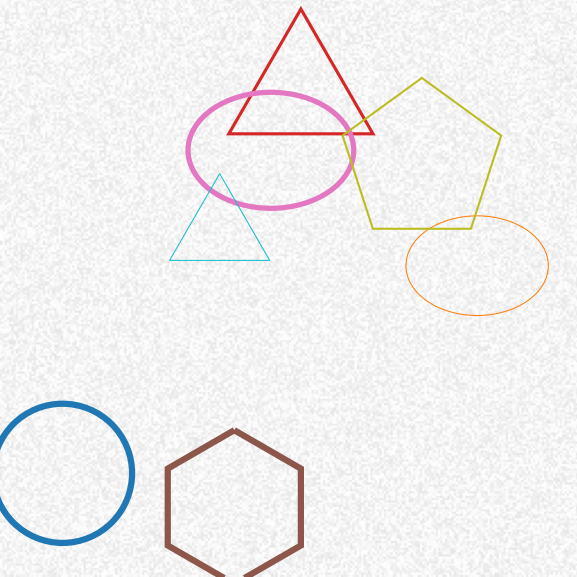[{"shape": "circle", "thickness": 3, "radius": 0.6, "center": [0.108, 0.18]}, {"shape": "oval", "thickness": 0.5, "radius": 0.62, "center": [0.826, 0.539]}, {"shape": "triangle", "thickness": 1.5, "radius": 0.72, "center": [0.521, 0.839]}, {"shape": "hexagon", "thickness": 3, "radius": 0.67, "center": [0.406, 0.121]}, {"shape": "oval", "thickness": 2.5, "radius": 0.72, "center": [0.469, 0.739]}, {"shape": "pentagon", "thickness": 1, "radius": 0.72, "center": [0.731, 0.72]}, {"shape": "triangle", "thickness": 0.5, "radius": 0.5, "center": [0.38, 0.598]}]